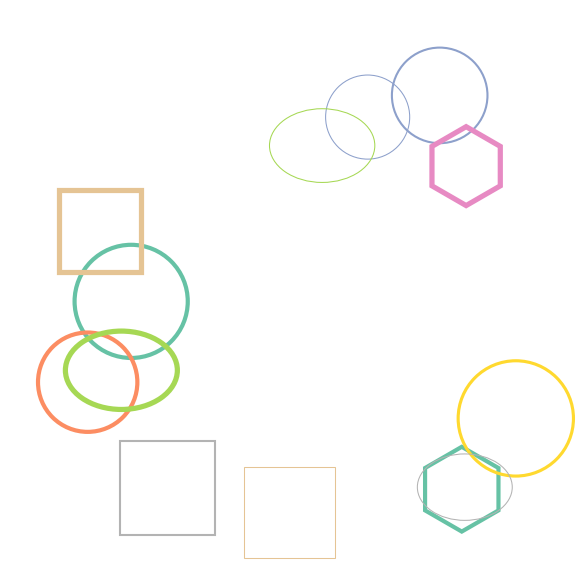[{"shape": "circle", "thickness": 2, "radius": 0.49, "center": [0.227, 0.477]}, {"shape": "hexagon", "thickness": 2, "radius": 0.37, "center": [0.8, 0.152]}, {"shape": "circle", "thickness": 2, "radius": 0.43, "center": [0.152, 0.337]}, {"shape": "circle", "thickness": 0.5, "radius": 0.36, "center": [0.637, 0.796]}, {"shape": "circle", "thickness": 1, "radius": 0.41, "center": [0.761, 0.834]}, {"shape": "hexagon", "thickness": 2.5, "radius": 0.34, "center": [0.807, 0.711]}, {"shape": "oval", "thickness": 0.5, "radius": 0.46, "center": [0.558, 0.747]}, {"shape": "oval", "thickness": 2.5, "radius": 0.48, "center": [0.21, 0.358]}, {"shape": "circle", "thickness": 1.5, "radius": 0.5, "center": [0.893, 0.275]}, {"shape": "square", "thickness": 2.5, "radius": 0.36, "center": [0.173, 0.599]}, {"shape": "square", "thickness": 0.5, "radius": 0.39, "center": [0.501, 0.111]}, {"shape": "oval", "thickness": 0.5, "radius": 0.41, "center": [0.805, 0.156]}, {"shape": "square", "thickness": 1, "radius": 0.41, "center": [0.29, 0.154]}]